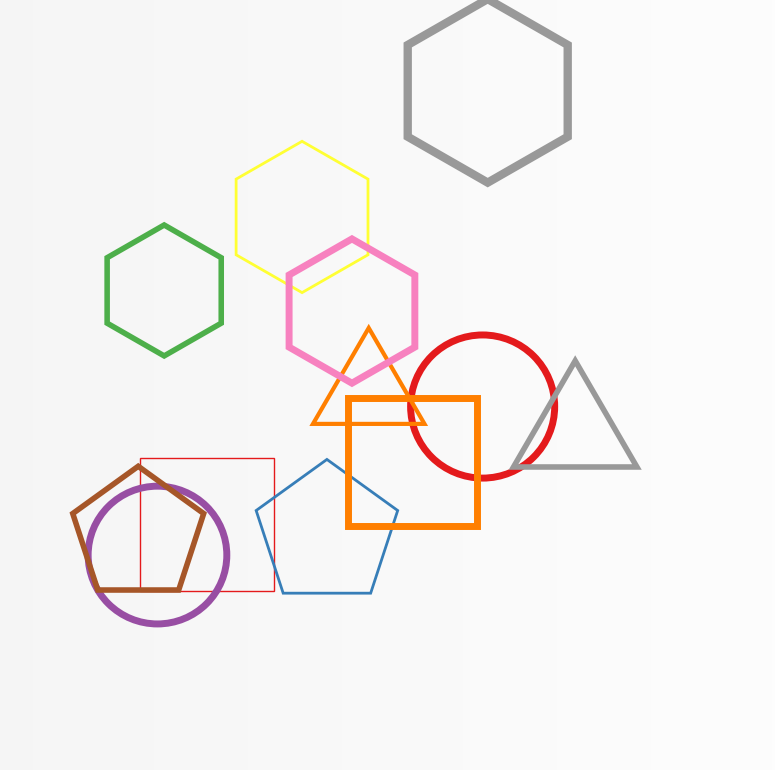[{"shape": "circle", "thickness": 2.5, "radius": 0.46, "center": [0.623, 0.472]}, {"shape": "square", "thickness": 0.5, "radius": 0.43, "center": [0.267, 0.319]}, {"shape": "pentagon", "thickness": 1, "radius": 0.48, "center": [0.422, 0.307]}, {"shape": "hexagon", "thickness": 2, "radius": 0.42, "center": [0.212, 0.623]}, {"shape": "circle", "thickness": 2.5, "radius": 0.45, "center": [0.203, 0.279]}, {"shape": "square", "thickness": 2.5, "radius": 0.41, "center": [0.532, 0.4]}, {"shape": "triangle", "thickness": 1.5, "radius": 0.42, "center": [0.476, 0.491]}, {"shape": "hexagon", "thickness": 1, "radius": 0.49, "center": [0.39, 0.718]}, {"shape": "pentagon", "thickness": 2, "radius": 0.44, "center": [0.178, 0.306]}, {"shape": "hexagon", "thickness": 2.5, "radius": 0.47, "center": [0.454, 0.596]}, {"shape": "hexagon", "thickness": 3, "radius": 0.6, "center": [0.629, 0.882]}, {"shape": "triangle", "thickness": 2, "radius": 0.46, "center": [0.742, 0.439]}]